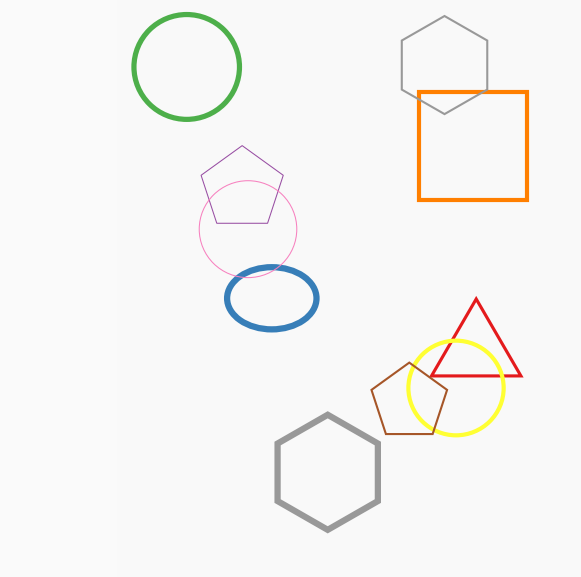[{"shape": "triangle", "thickness": 1.5, "radius": 0.44, "center": [0.819, 0.393]}, {"shape": "oval", "thickness": 3, "radius": 0.38, "center": [0.468, 0.483]}, {"shape": "circle", "thickness": 2.5, "radius": 0.45, "center": [0.321, 0.883]}, {"shape": "pentagon", "thickness": 0.5, "radius": 0.37, "center": [0.417, 0.673]}, {"shape": "square", "thickness": 2, "radius": 0.46, "center": [0.814, 0.746]}, {"shape": "circle", "thickness": 2, "radius": 0.41, "center": [0.785, 0.327]}, {"shape": "pentagon", "thickness": 1, "radius": 0.34, "center": [0.704, 0.303]}, {"shape": "circle", "thickness": 0.5, "radius": 0.42, "center": [0.427, 0.602]}, {"shape": "hexagon", "thickness": 3, "radius": 0.5, "center": [0.564, 0.181]}, {"shape": "hexagon", "thickness": 1, "radius": 0.42, "center": [0.765, 0.886]}]